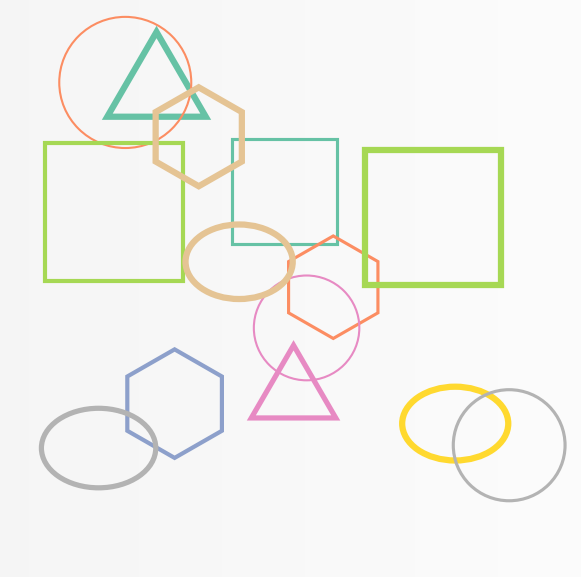[{"shape": "triangle", "thickness": 3, "radius": 0.49, "center": [0.269, 0.846]}, {"shape": "square", "thickness": 1.5, "radius": 0.45, "center": [0.49, 0.668]}, {"shape": "circle", "thickness": 1, "radius": 0.57, "center": [0.216, 0.856]}, {"shape": "hexagon", "thickness": 1.5, "radius": 0.44, "center": [0.573, 0.502]}, {"shape": "hexagon", "thickness": 2, "radius": 0.47, "center": [0.3, 0.3]}, {"shape": "circle", "thickness": 1, "radius": 0.45, "center": [0.527, 0.431]}, {"shape": "triangle", "thickness": 2.5, "radius": 0.42, "center": [0.505, 0.317]}, {"shape": "square", "thickness": 2, "radius": 0.6, "center": [0.196, 0.633]}, {"shape": "square", "thickness": 3, "radius": 0.58, "center": [0.746, 0.623]}, {"shape": "oval", "thickness": 3, "radius": 0.46, "center": [0.783, 0.266]}, {"shape": "oval", "thickness": 3, "radius": 0.46, "center": [0.411, 0.546]}, {"shape": "hexagon", "thickness": 3, "radius": 0.43, "center": [0.342, 0.762]}, {"shape": "oval", "thickness": 2.5, "radius": 0.49, "center": [0.17, 0.223]}, {"shape": "circle", "thickness": 1.5, "radius": 0.48, "center": [0.876, 0.228]}]